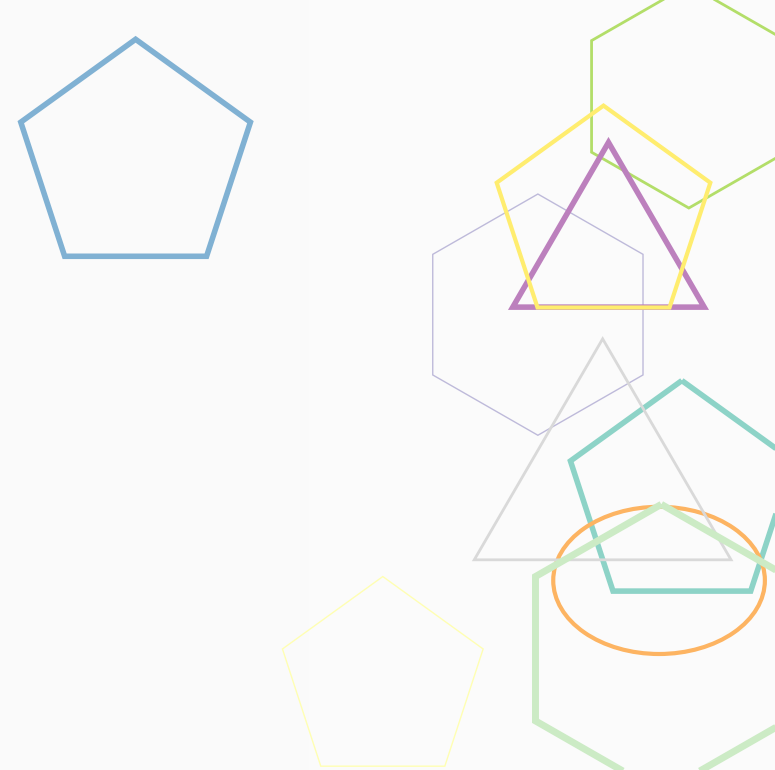[{"shape": "pentagon", "thickness": 2, "radius": 0.76, "center": [0.88, 0.355]}, {"shape": "pentagon", "thickness": 0.5, "radius": 0.68, "center": [0.494, 0.115]}, {"shape": "hexagon", "thickness": 0.5, "radius": 0.78, "center": [0.694, 0.591]}, {"shape": "pentagon", "thickness": 2, "radius": 0.78, "center": [0.175, 0.793]}, {"shape": "oval", "thickness": 1.5, "radius": 0.68, "center": [0.85, 0.246]}, {"shape": "hexagon", "thickness": 1, "radius": 0.72, "center": [0.889, 0.875]}, {"shape": "triangle", "thickness": 1, "radius": 0.96, "center": [0.778, 0.369]}, {"shape": "triangle", "thickness": 2, "radius": 0.71, "center": [0.785, 0.672]}, {"shape": "hexagon", "thickness": 2.5, "radius": 0.94, "center": [0.853, 0.158]}, {"shape": "pentagon", "thickness": 1.5, "radius": 0.72, "center": [0.779, 0.718]}]